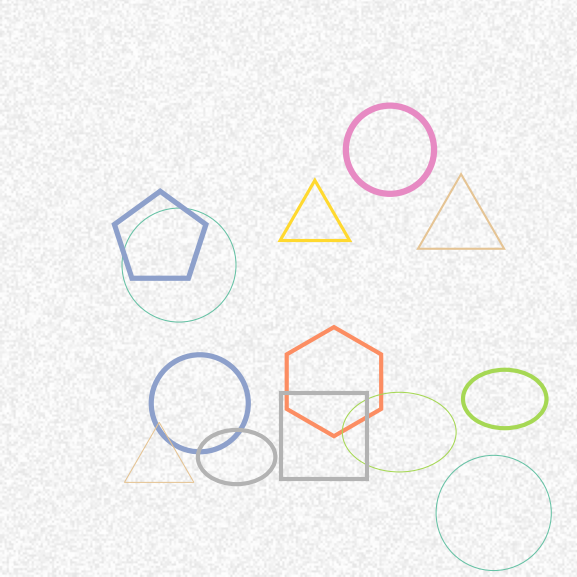[{"shape": "circle", "thickness": 0.5, "radius": 0.5, "center": [0.855, 0.111]}, {"shape": "circle", "thickness": 0.5, "radius": 0.49, "center": [0.31, 0.54]}, {"shape": "hexagon", "thickness": 2, "radius": 0.47, "center": [0.578, 0.338]}, {"shape": "circle", "thickness": 2.5, "radius": 0.42, "center": [0.346, 0.301]}, {"shape": "pentagon", "thickness": 2.5, "radius": 0.42, "center": [0.277, 0.585]}, {"shape": "circle", "thickness": 3, "radius": 0.38, "center": [0.675, 0.74]}, {"shape": "oval", "thickness": 2, "radius": 0.36, "center": [0.874, 0.308]}, {"shape": "oval", "thickness": 0.5, "radius": 0.49, "center": [0.691, 0.251]}, {"shape": "triangle", "thickness": 1.5, "radius": 0.35, "center": [0.545, 0.617]}, {"shape": "triangle", "thickness": 1, "radius": 0.43, "center": [0.798, 0.611]}, {"shape": "triangle", "thickness": 0.5, "radius": 0.35, "center": [0.276, 0.199]}, {"shape": "oval", "thickness": 2, "radius": 0.34, "center": [0.41, 0.208]}, {"shape": "square", "thickness": 2, "radius": 0.37, "center": [0.562, 0.244]}]